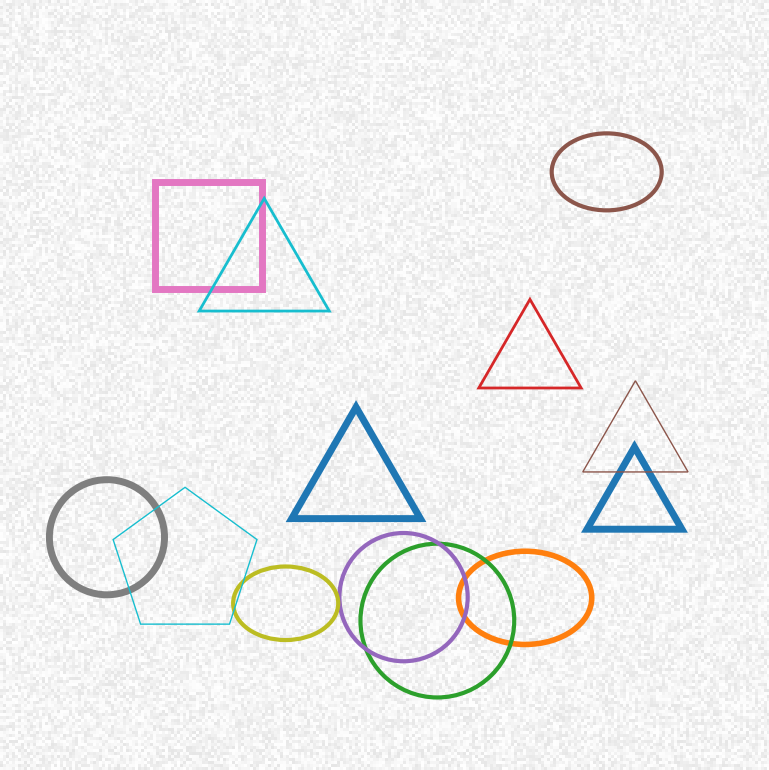[{"shape": "triangle", "thickness": 2.5, "radius": 0.48, "center": [0.462, 0.375]}, {"shape": "triangle", "thickness": 2.5, "radius": 0.36, "center": [0.824, 0.348]}, {"shape": "oval", "thickness": 2, "radius": 0.43, "center": [0.682, 0.224]}, {"shape": "circle", "thickness": 1.5, "radius": 0.5, "center": [0.568, 0.194]}, {"shape": "triangle", "thickness": 1, "radius": 0.38, "center": [0.688, 0.534]}, {"shape": "circle", "thickness": 1.5, "radius": 0.42, "center": [0.524, 0.225]}, {"shape": "oval", "thickness": 1.5, "radius": 0.36, "center": [0.788, 0.777]}, {"shape": "triangle", "thickness": 0.5, "radius": 0.39, "center": [0.825, 0.427]}, {"shape": "square", "thickness": 2.5, "radius": 0.35, "center": [0.271, 0.694]}, {"shape": "circle", "thickness": 2.5, "radius": 0.37, "center": [0.139, 0.302]}, {"shape": "oval", "thickness": 1.5, "radius": 0.34, "center": [0.371, 0.217]}, {"shape": "triangle", "thickness": 1, "radius": 0.49, "center": [0.343, 0.645]}, {"shape": "pentagon", "thickness": 0.5, "radius": 0.49, "center": [0.24, 0.269]}]